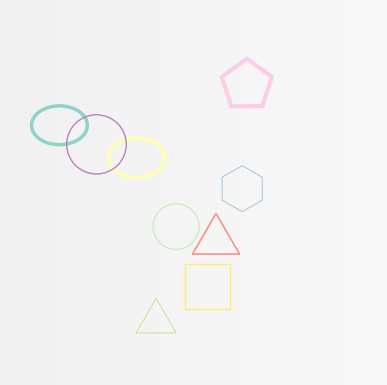[{"shape": "oval", "thickness": 2.5, "radius": 0.36, "center": [0.153, 0.675]}, {"shape": "oval", "thickness": 2.5, "radius": 0.36, "center": [0.353, 0.59]}, {"shape": "triangle", "thickness": 1, "radius": 0.35, "center": [0.557, 0.375]}, {"shape": "hexagon", "thickness": 0.5, "radius": 0.3, "center": [0.625, 0.51]}, {"shape": "triangle", "thickness": 0.5, "radius": 0.3, "center": [0.403, 0.165]}, {"shape": "pentagon", "thickness": 3, "radius": 0.34, "center": [0.637, 0.779]}, {"shape": "circle", "thickness": 1, "radius": 0.38, "center": [0.249, 0.625]}, {"shape": "circle", "thickness": 1, "radius": 0.3, "center": [0.454, 0.411]}, {"shape": "square", "thickness": 1, "radius": 0.29, "center": [0.535, 0.256]}]